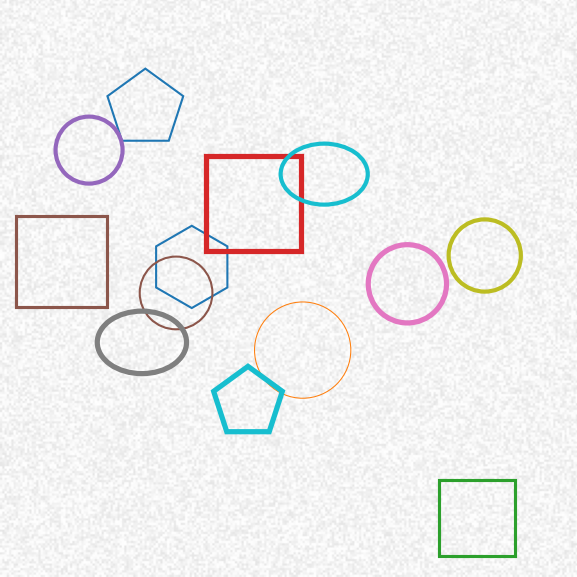[{"shape": "hexagon", "thickness": 1, "radius": 0.36, "center": [0.332, 0.537]}, {"shape": "pentagon", "thickness": 1, "radius": 0.35, "center": [0.252, 0.811]}, {"shape": "circle", "thickness": 0.5, "radius": 0.42, "center": [0.524, 0.393]}, {"shape": "square", "thickness": 1.5, "radius": 0.33, "center": [0.827, 0.103]}, {"shape": "square", "thickness": 2.5, "radius": 0.41, "center": [0.44, 0.647]}, {"shape": "circle", "thickness": 2, "radius": 0.29, "center": [0.154, 0.739]}, {"shape": "square", "thickness": 1.5, "radius": 0.4, "center": [0.107, 0.546]}, {"shape": "circle", "thickness": 1, "radius": 0.31, "center": [0.305, 0.492]}, {"shape": "circle", "thickness": 2.5, "radius": 0.34, "center": [0.705, 0.508]}, {"shape": "oval", "thickness": 2.5, "radius": 0.39, "center": [0.246, 0.406]}, {"shape": "circle", "thickness": 2, "radius": 0.31, "center": [0.839, 0.557]}, {"shape": "oval", "thickness": 2, "radius": 0.38, "center": [0.561, 0.698]}, {"shape": "pentagon", "thickness": 2.5, "radius": 0.31, "center": [0.429, 0.302]}]